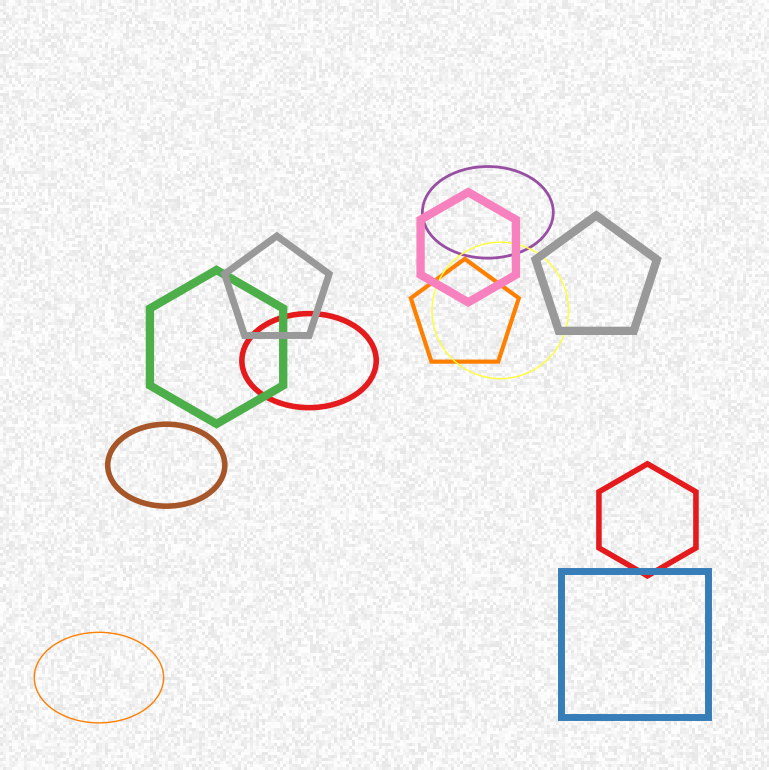[{"shape": "oval", "thickness": 2, "radius": 0.44, "center": [0.401, 0.532]}, {"shape": "hexagon", "thickness": 2, "radius": 0.36, "center": [0.841, 0.325]}, {"shape": "square", "thickness": 2.5, "radius": 0.48, "center": [0.825, 0.164]}, {"shape": "hexagon", "thickness": 3, "radius": 0.5, "center": [0.281, 0.549]}, {"shape": "oval", "thickness": 1, "radius": 0.42, "center": [0.634, 0.724]}, {"shape": "pentagon", "thickness": 1.5, "radius": 0.37, "center": [0.604, 0.59]}, {"shape": "oval", "thickness": 0.5, "radius": 0.42, "center": [0.129, 0.12]}, {"shape": "circle", "thickness": 0.5, "radius": 0.44, "center": [0.65, 0.597]}, {"shape": "oval", "thickness": 2, "radius": 0.38, "center": [0.216, 0.396]}, {"shape": "hexagon", "thickness": 3, "radius": 0.36, "center": [0.608, 0.679]}, {"shape": "pentagon", "thickness": 3, "radius": 0.41, "center": [0.774, 0.637]}, {"shape": "pentagon", "thickness": 2.5, "radius": 0.36, "center": [0.36, 0.622]}]